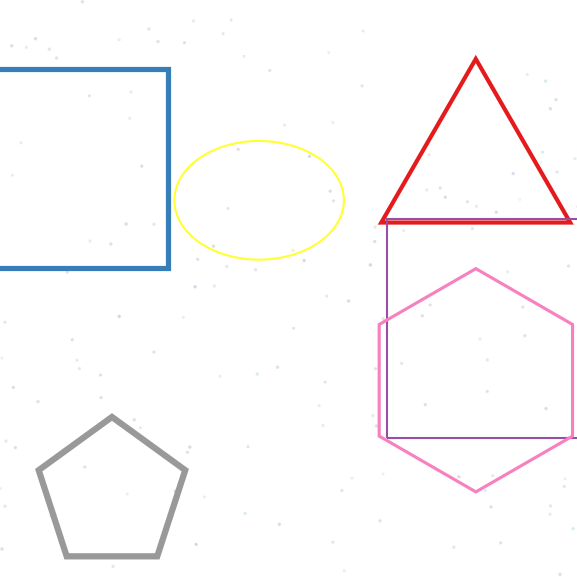[{"shape": "triangle", "thickness": 2, "radius": 0.94, "center": [0.824, 0.708]}, {"shape": "square", "thickness": 2.5, "radius": 0.86, "center": [0.119, 0.707]}, {"shape": "square", "thickness": 1, "radius": 0.95, "center": [0.86, 0.43]}, {"shape": "oval", "thickness": 1, "radius": 0.73, "center": [0.449, 0.652]}, {"shape": "hexagon", "thickness": 1.5, "radius": 0.97, "center": [0.824, 0.341]}, {"shape": "pentagon", "thickness": 3, "radius": 0.67, "center": [0.194, 0.144]}]